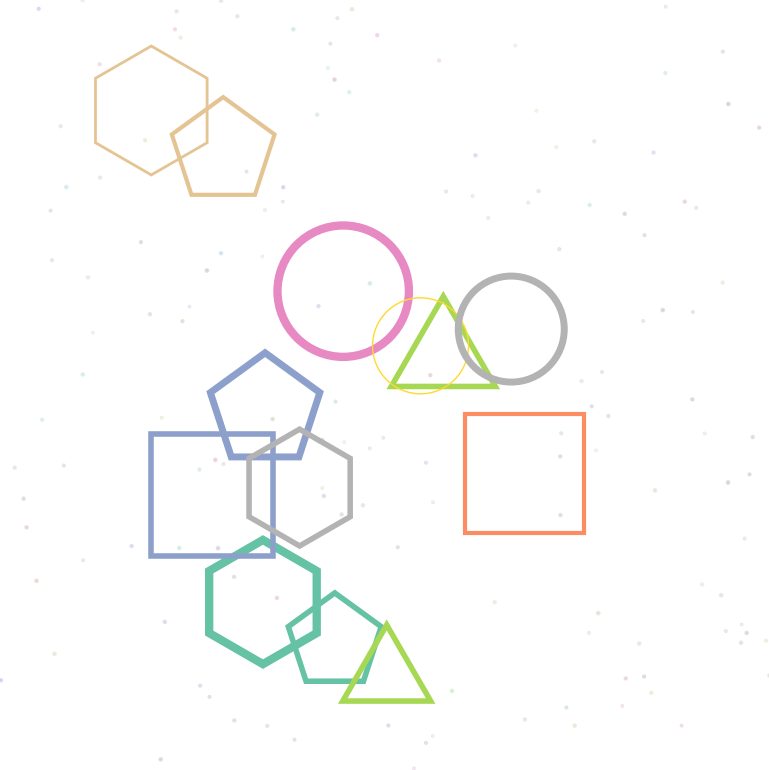[{"shape": "hexagon", "thickness": 3, "radius": 0.4, "center": [0.341, 0.218]}, {"shape": "pentagon", "thickness": 2, "radius": 0.32, "center": [0.435, 0.167]}, {"shape": "square", "thickness": 1.5, "radius": 0.39, "center": [0.681, 0.385]}, {"shape": "square", "thickness": 2, "radius": 0.4, "center": [0.275, 0.358]}, {"shape": "pentagon", "thickness": 2.5, "radius": 0.37, "center": [0.344, 0.467]}, {"shape": "circle", "thickness": 3, "radius": 0.43, "center": [0.446, 0.622]}, {"shape": "triangle", "thickness": 2, "radius": 0.33, "center": [0.502, 0.123]}, {"shape": "triangle", "thickness": 2, "radius": 0.39, "center": [0.576, 0.537]}, {"shape": "circle", "thickness": 0.5, "radius": 0.31, "center": [0.546, 0.551]}, {"shape": "hexagon", "thickness": 1, "radius": 0.42, "center": [0.196, 0.857]}, {"shape": "pentagon", "thickness": 1.5, "radius": 0.35, "center": [0.29, 0.804]}, {"shape": "hexagon", "thickness": 2, "radius": 0.38, "center": [0.389, 0.367]}, {"shape": "circle", "thickness": 2.5, "radius": 0.34, "center": [0.664, 0.573]}]